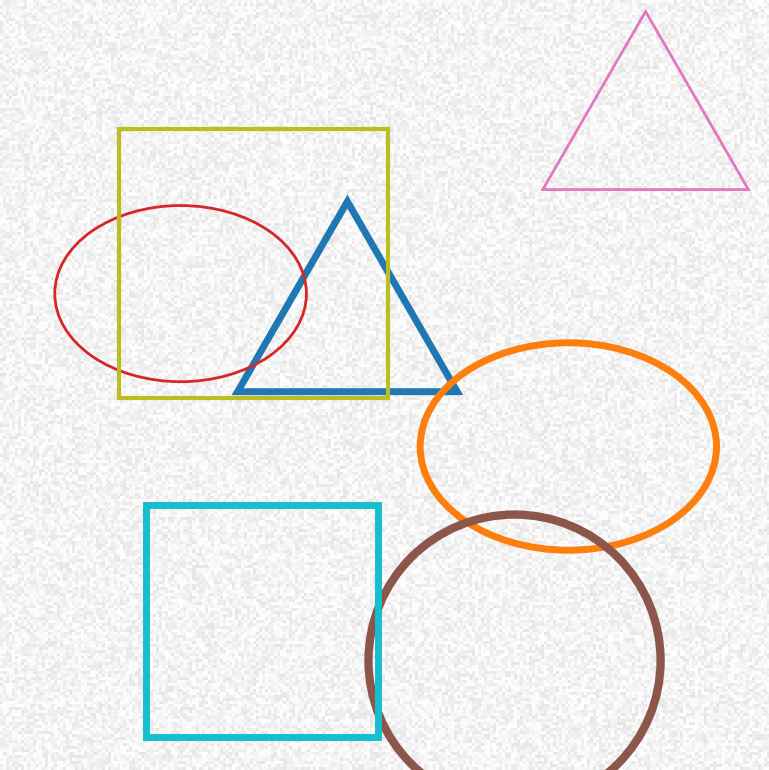[{"shape": "triangle", "thickness": 2.5, "radius": 0.82, "center": [0.451, 0.574]}, {"shape": "oval", "thickness": 2.5, "radius": 0.96, "center": [0.738, 0.42]}, {"shape": "oval", "thickness": 1, "radius": 0.82, "center": [0.235, 0.619]}, {"shape": "circle", "thickness": 3, "radius": 0.95, "center": [0.668, 0.142]}, {"shape": "triangle", "thickness": 1, "radius": 0.77, "center": [0.838, 0.831]}, {"shape": "square", "thickness": 1.5, "radius": 0.87, "center": [0.329, 0.658]}, {"shape": "square", "thickness": 2.5, "radius": 0.75, "center": [0.34, 0.193]}]